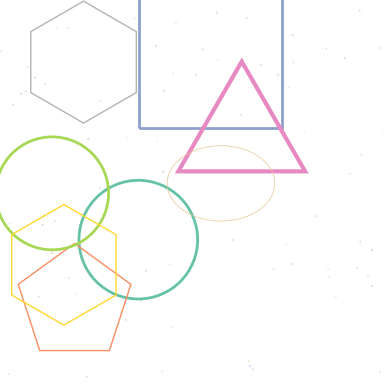[{"shape": "circle", "thickness": 2, "radius": 0.77, "center": [0.359, 0.378]}, {"shape": "pentagon", "thickness": 1, "radius": 0.77, "center": [0.194, 0.214]}, {"shape": "square", "thickness": 2, "radius": 0.93, "center": [0.547, 0.853]}, {"shape": "triangle", "thickness": 3, "radius": 0.95, "center": [0.628, 0.65]}, {"shape": "circle", "thickness": 2, "radius": 0.73, "center": [0.135, 0.498]}, {"shape": "hexagon", "thickness": 1, "radius": 0.78, "center": [0.166, 0.312]}, {"shape": "oval", "thickness": 0.5, "radius": 0.7, "center": [0.574, 0.524]}, {"shape": "hexagon", "thickness": 1, "radius": 0.79, "center": [0.217, 0.839]}]